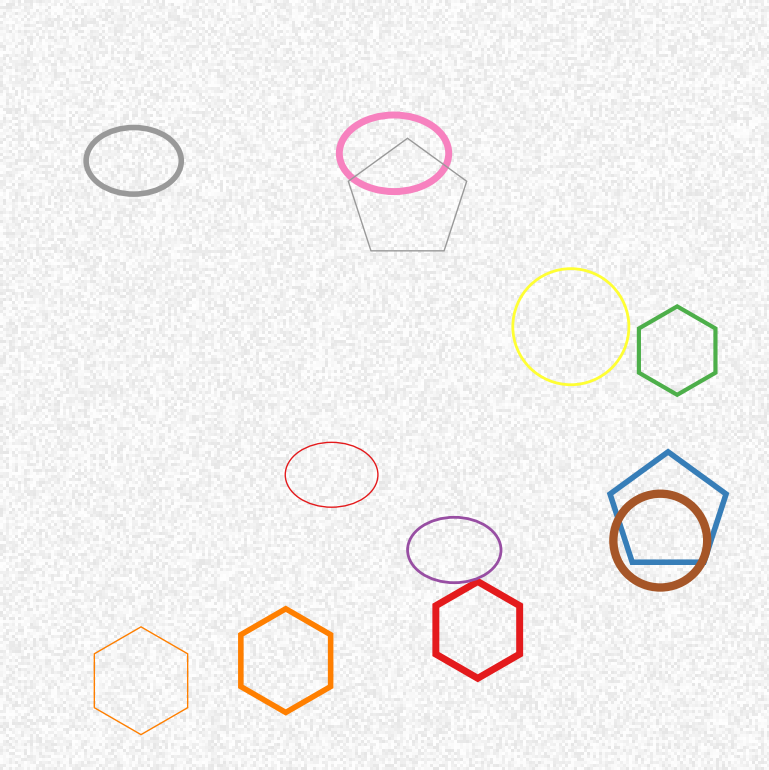[{"shape": "oval", "thickness": 0.5, "radius": 0.3, "center": [0.431, 0.383]}, {"shape": "hexagon", "thickness": 2.5, "radius": 0.31, "center": [0.62, 0.182]}, {"shape": "pentagon", "thickness": 2, "radius": 0.4, "center": [0.868, 0.334]}, {"shape": "hexagon", "thickness": 1.5, "radius": 0.29, "center": [0.879, 0.545]}, {"shape": "oval", "thickness": 1, "radius": 0.3, "center": [0.59, 0.286]}, {"shape": "hexagon", "thickness": 2, "radius": 0.34, "center": [0.371, 0.142]}, {"shape": "hexagon", "thickness": 0.5, "radius": 0.35, "center": [0.183, 0.116]}, {"shape": "circle", "thickness": 1, "radius": 0.38, "center": [0.741, 0.576]}, {"shape": "circle", "thickness": 3, "radius": 0.3, "center": [0.857, 0.298]}, {"shape": "oval", "thickness": 2.5, "radius": 0.36, "center": [0.512, 0.801]}, {"shape": "oval", "thickness": 2, "radius": 0.31, "center": [0.174, 0.791]}, {"shape": "pentagon", "thickness": 0.5, "radius": 0.4, "center": [0.529, 0.74]}]